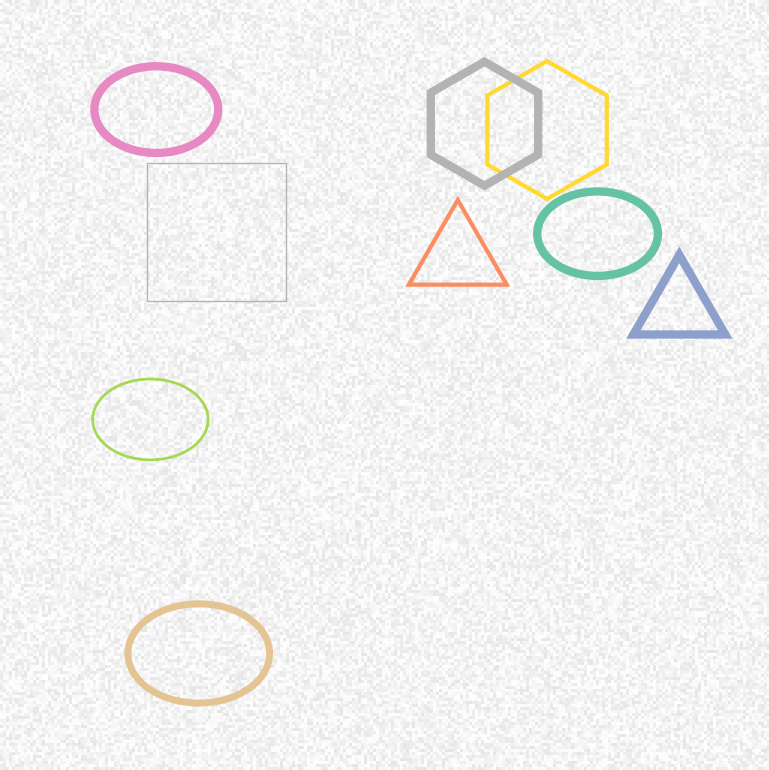[{"shape": "oval", "thickness": 3, "radius": 0.39, "center": [0.776, 0.697]}, {"shape": "triangle", "thickness": 1.5, "radius": 0.37, "center": [0.595, 0.667]}, {"shape": "triangle", "thickness": 3, "radius": 0.34, "center": [0.882, 0.6]}, {"shape": "oval", "thickness": 3, "radius": 0.4, "center": [0.203, 0.858]}, {"shape": "oval", "thickness": 1, "radius": 0.37, "center": [0.195, 0.455]}, {"shape": "hexagon", "thickness": 1.5, "radius": 0.45, "center": [0.71, 0.831]}, {"shape": "oval", "thickness": 2.5, "radius": 0.46, "center": [0.258, 0.151]}, {"shape": "square", "thickness": 0.5, "radius": 0.45, "center": [0.281, 0.699]}, {"shape": "hexagon", "thickness": 3, "radius": 0.4, "center": [0.629, 0.839]}]